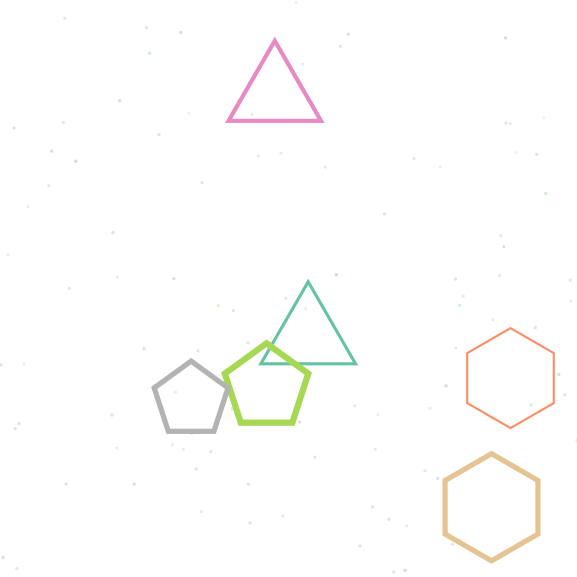[{"shape": "triangle", "thickness": 1.5, "radius": 0.47, "center": [0.534, 0.417]}, {"shape": "hexagon", "thickness": 1, "radius": 0.43, "center": [0.884, 0.344]}, {"shape": "triangle", "thickness": 2, "radius": 0.46, "center": [0.476, 0.836]}, {"shape": "pentagon", "thickness": 3, "radius": 0.38, "center": [0.462, 0.329]}, {"shape": "hexagon", "thickness": 2.5, "radius": 0.46, "center": [0.851, 0.121]}, {"shape": "pentagon", "thickness": 2.5, "radius": 0.34, "center": [0.331, 0.307]}]